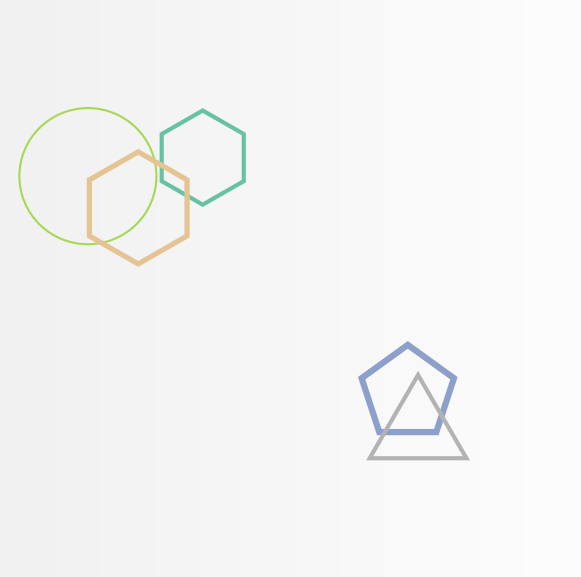[{"shape": "hexagon", "thickness": 2, "radius": 0.41, "center": [0.349, 0.726]}, {"shape": "pentagon", "thickness": 3, "radius": 0.42, "center": [0.702, 0.318]}, {"shape": "circle", "thickness": 1, "radius": 0.59, "center": [0.151, 0.694]}, {"shape": "hexagon", "thickness": 2.5, "radius": 0.49, "center": [0.238, 0.639]}, {"shape": "triangle", "thickness": 2, "radius": 0.48, "center": [0.719, 0.254]}]